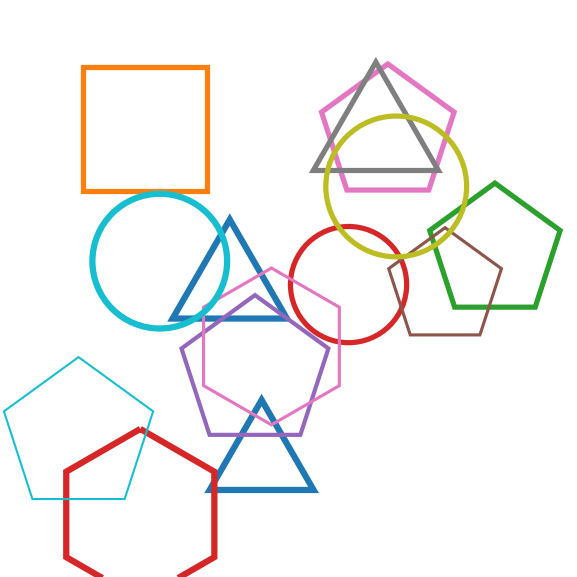[{"shape": "triangle", "thickness": 3, "radius": 0.57, "center": [0.398, 0.505]}, {"shape": "triangle", "thickness": 3, "radius": 0.52, "center": [0.453, 0.203]}, {"shape": "square", "thickness": 2.5, "radius": 0.54, "center": [0.251, 0.776]}, {"shape": "pentagon", "thickness": 2.5, "radius": 0.59, "center": [0.857, 0.563]}, {"shape": "hexagon", "thickness": 3, "radius": 0.74, "center": [0.243, 0.108]}, {"shape": "circle", "thickness": 2.5, "radius": 0.5, "center": [0.604, 0.506]}, {"shape": "pentagon", "thickness": 2, "radius": 0.67, "center": [0.441, 0.354]}, {"shape": "pentagon", "thickness": 1.5, "radius": 0.51, "center": [0.771, 0.502]}, {"shape": "pentagon", "thickness": 2.5, "radius": 0.6, "center": [0.672, 0.768]}, {"shape": "hexagon", "thickness": 1.5, "radius": 0.68, "center": [0.47, 0.399]}, {"shape": "triangle", "thickness": 2.5, "radius": 0.63, "center": [0.651, 0.766]}, {"shape": "circle", "thickness": 2.5, "radius": 0.61, "center": [0.686, 0.676]}, {"shape": "pentagon", "thickness": 1, "radius": 0.68, "center": [0.136, 0.245]}, {"shape": "circle", "thickness": 3, "radius": 0.58, "center": [0.277, 0.547]}]